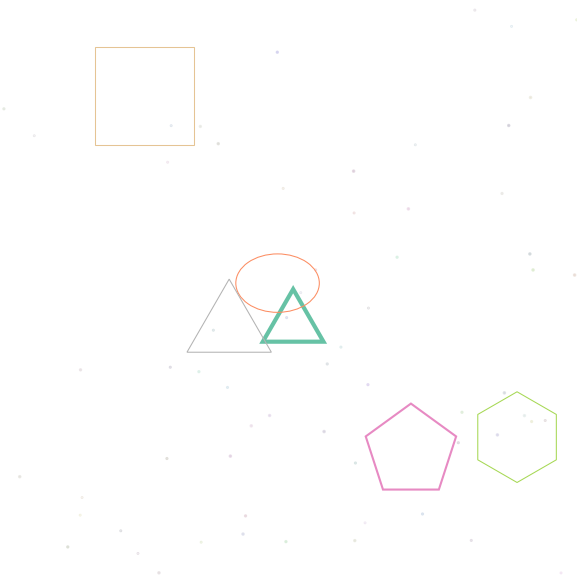[{"shape": "triangle", "thickness": 2, "radius": 0.3, "center": [0.508, 0.438]}, {"shape": "oval", "thickness": 0.5, "radius": 0.36, "center": [0.481, 0.509]}, {"shape": "pentagon", "thickness": 1, "radius": 0.41, "center": [0.712, 0.218]}, {"shape": "hexagon", "thickness": 0.5, "radius": 0.39, "center": [0.895, 0.242]}, {"shape": "square", "thickness": 0.5, "radius": 0.43, "center": [0.251, 0.833]}, {"shape": "triangle", "thickness": 0.5, "radius": 0.42, "center": [0.397, 0.431]}]